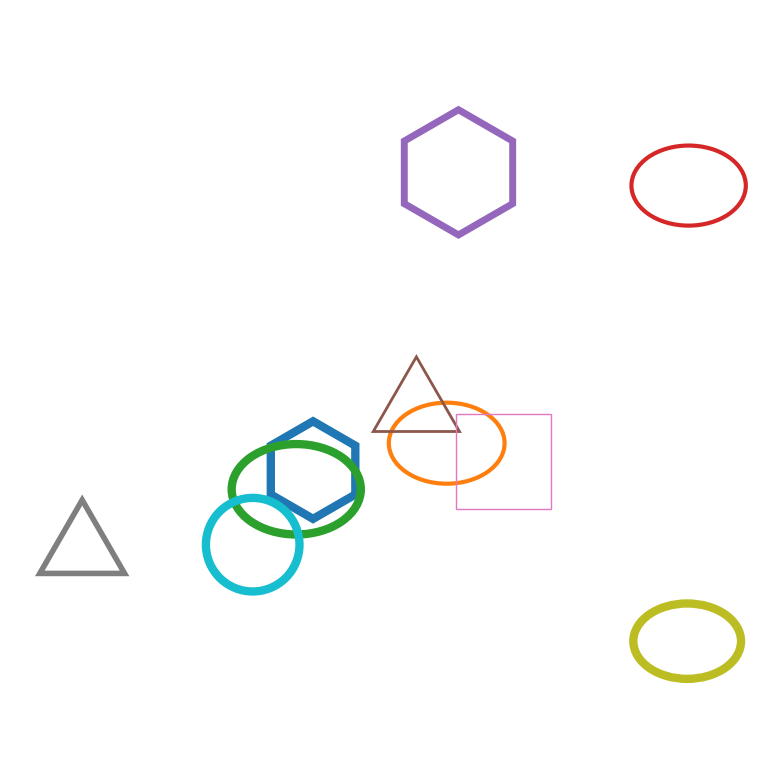[{"shape": "hexagon", "thickness": 3, "radius": 0.32, "center": [0.407, 0.39]}, {"shape": "oval", "thickness": 1.5, "radius": 0.38, "center": [0.58, 0.424]}, {"shape": "oval", "thickness": 3, "radius": 0.42, "center": [0.385, 0.365]}, {"shape": "oval", "thickness": 1.5, "radius": 0.37, "center": [0.894, 0.759]}, {"shape": "hexagon", "thickness": 2.5, "radius": 0.41, "center": [0.595, 0.776]}, {"shape": "triangle", "thickness": 1, "radius": 0.32, "center": [0.541, 0.472]}, {"shape": "square", "thickness": 0.5, "radius": 0.31, "center": [0.654, 0.4]}, {"shape": "triangle", "thickness": 2, "radius": 0.32, "center": [0.107, 0.287]}, {"shape": "oval", "thickness": 3, "radius": 0.35, "center": [0.892, 0.167]}, {"shape": "circle", "thickness": 3, "radius": 0.3, "center": [0.328, 0.293]}]